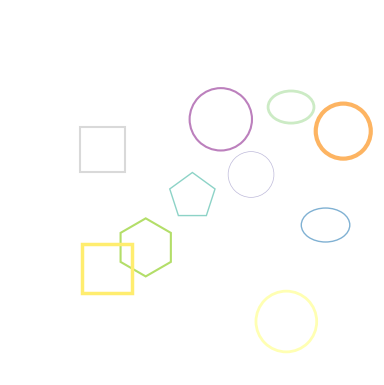[{"shape": "pentagon", "thickness": 1, "radius": 0.31, "center": [0.5, 0.49]}, {"shape": "circle", "thickness": 2, "radius": 0.39, "center": [0.744, 0.165]}, {"shape": "circle", "thickness": 0.5, "radius": 0.3, "center": [0.652, 0.547]}, {"shape": "oval", "thickness": 1, "radius": 0.32, "center": [0.846, 0.416]}, {"shape": "circle", "thickness": 3, "radius": 0.36, "center": [0.892, 0.659]}, {"shape": "hexagon", "thickness": 1.5, "radius": 0.38, "center": [0.378, 0.357]}, {"shape": "square", "thickness": 1.5, "radius": 0.29, "center": [0.267, 0.611]}, {"shape": "circle", "thickness": 1.5, "radius": 0.4, "center": [0.573, 0.69]}, {"shape": "oval", "thickness": 2, "radius": 0.3, "center": [0.756, 0.722]}, {"shape": "square", "thickness": 2.5, "radius": 0.32, "center": [0.277, 0.303]}]